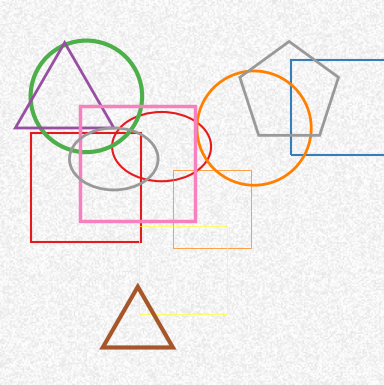[{"shape": "oval", "thickness": 1.5, "radius": 0.64, "center": [0.42, 0.619]}, {"shape": "square", "thickness": 1.5, "radius": 0.71, "center": [0.223, 0.513]}, {"shape": "square", "thickness": 1.5, "radius": 0.62, "center": [0.88, 0.722]}, {"shape": "circle", "thickness": 3, "radius": 0.72, "center": [0.224, 0.75]}, {"shape": "triangle", "thickness": 2, "radius": 0.74, "center": [0.168, 0.741]}, {"shape": "circle", "thickness": 2, "radius": 0.74, "center": [0.66, 0.667]}, {"shape": "square", "thickness": 0.5, "radius": 0.51, "center": [0.55, 0.457]}, {"shape": "square", "thickness": 0.5, "radius": 0.57, "center": [0.476, 0.299]}, {"shape": "triangle", "thickness": 3, "radius": 0.53, "center": [0.358, 0.15]}, {"shape": "square", "thickness": 2.5, "radius": 0.75, "center": [0.357, 0.576]}, {"shape": "pentagon", "thickness": 2, "radius": 0.67, "center": [0.751, 0.758]}, {"shape": "oval", "thickness": 2, "radius": 0.58, "center": [0.296, 0.587]}]